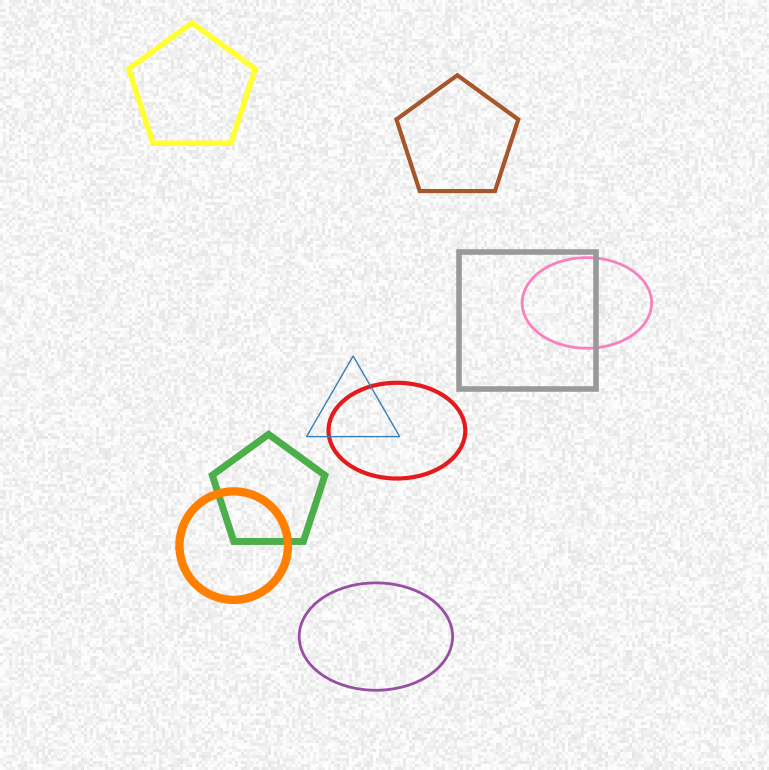[{"shape": "oval", "thickness": 1.5, "radius": 0.44, "center": [0.515, 0.441]}, {"shape": "triangle", "thickness": 0.5, "radius": 0.35, "center": [0.459, 0.468]}, {"shape": "pentagon", "thickness": 2.5, "radius": 0.38, "center": [0.349, 0.359]}, {"shape": "oval", "thickness": 1, "radius": 0.5, "center": [0.488, 0.173]}, {"shape": "circle", "thickness": 3, "radius": 0.35, "center": [0.304, 0.291]}, {"shape": "pentagon", "thickness": 2, "radius": 0.43, "center": [0.249, 0.884]}, {"shape": "pentagon", "thickness": 1.5, "radius": 0.42, "center": [0.594, 0.819]}, {"shape": "oval", "thickness": 1, "radius": 0.42, "center": [0.762, 0.607]}, {"shape": "square", "thickness": 2, "radius": 0.44, "center": [0.685, 0.584]}]